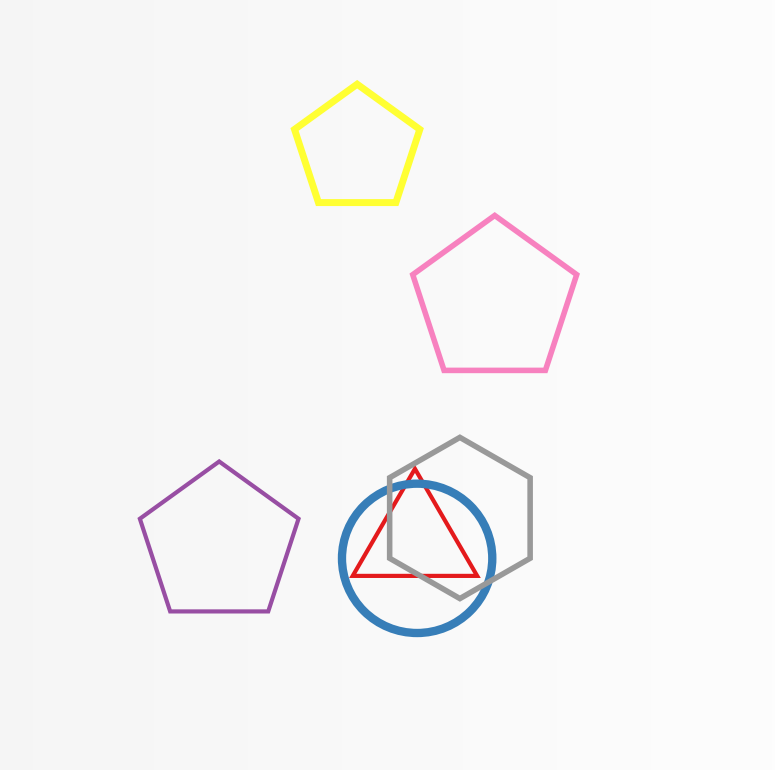[{"shape": "triangle", "thickness": 1.5, "radius": 0.46, "center": [0.535, 0.298]}, {"shape": "circle", "thickness": 3, "radius": 0.48, "center": [0.538, 0.275]}, {"shape": "pentagon", "thickness": 1.5, "radius": 0.54, "center": [0.283, 0.293]}, {"shape": "pentagon", "thickness": 2.5, "radius": 0.42, "center": [0.461, 0.806]}, {"shape": "pentagon", "thickness": 2, "radius": 0.56, "center": [0.638, 0.609]}, {"shape": "hexagon", "thickness": 2, "radius": 0.52, "center": [0.593, 0.327]}]